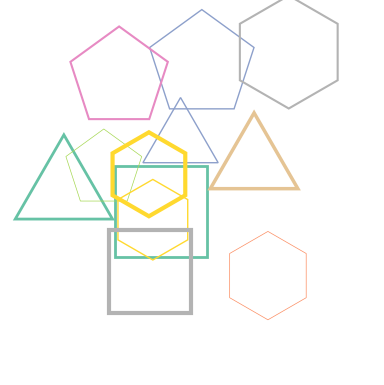[{"shape": "triangle", "thickness": 2, "radius": 0.73, "center": [0.166, 0.504]}, {"shape": "square", "thickness": 2, "radius": 0.59, "center": [0.419, 0.45]}, {"shape": "hexagon", "thickness": 0.5, "radius": 0.57, "center": [0.696, 0.284]}, {"shape": "triangle", "thickness": 1, "radius": 0.56, "center": [0.469, 0.634]}, {"shape": "pentagon", "thickness": 1, "radius": 0.71, "center": [0.524, 0.833]}, {"shape": "pentagon", "thickness": 1.5, "radius": 0.67, "center": [0.309, 0.798]}, {"shape": "pentagon", "thickness": 0.5, "radius": 0.52, "center": [0.27, 0.562]}, {"shape": "hexagon", "thickness": 1, "radius": 0.52, "center": [0.397, 0.429]}, {"shape": "hexagon", "thickness": 3, "radius": 0.55, "center": [0.387, 0.547]}, {"shape": "triangle", "thickness": 2.5, "radius": 0.66, "center": [0.66, 0.576]}, {"shape": "square", "thickness": 3, "radius": 0.54, "center": [0.39, 0.294]}, {"shape": "hexagon", "thickness": 1.5, "radius": 0.73, "center": [0.75, 0.865]}]